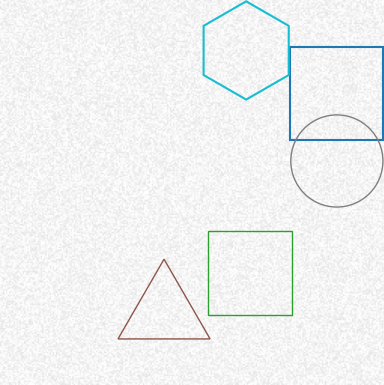[{"shape": "square", "thickness": 1.5, "radius": 0.6, "center": [0.875, 0.757]}, {"shape": "square", "thickness": 1, "radius": 0.55, "center": [0.649, 0.291]}, {"shape": "triangle", "thickness": 1, "radius": 0.69, "center": [0.426, 0.189]}, {"shape": "circle", "thickness": 1, "radius": 0.6, "center": [0.875, 0.582]}, {"shape": "hexagon", "thickness": 1.5, "radius": 0.64, "center": [0.639, 0.869]}]